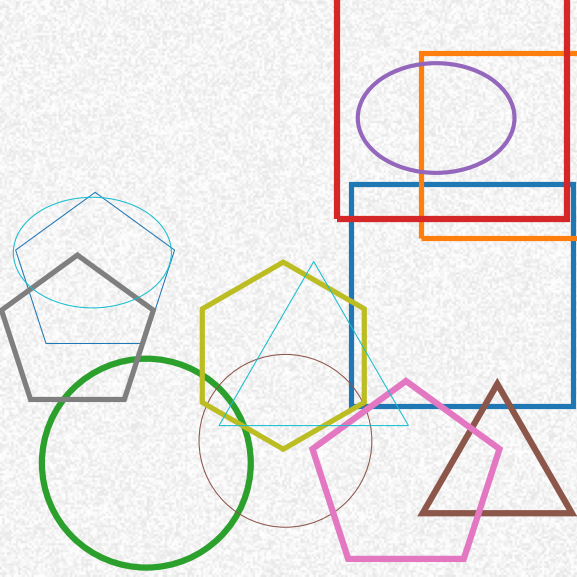[{"shape": "square", "thickness": 2.5, "radius": 0.96, "center": [0.799, 0.488]}, {"shape": "pentagon", "thickness": 0.5, "radius": 0.72, "center": [0.165, 0.521]}, {"shape": "square", "thickness": 2.5, "radius": 0.8, "center": [0.889, 0.747]}, {"shape": "circle", "thickness": 3, "radius": 0.9, "center": [0.253, 0.197]}, {"shape": "square", "thickness": 3, "radius": 1.0, "center": [0.783, 0.82]}, {"shape": "oval", "thickness": 2, "radius": 0.68, "center": [0.755, 0.795]}, {"shape": "triangle", "thickness": 3, "radius": 0.75, "center": [0.861, 0.185]}, {"shape": "circle", "thickness": 0.5, "radius": 0.75, "center": [0.494, 0.236]}, {"shape": "pentagon", "thickness": 3, "radius": 0.85, "center": [0.703, 0.169]}, {"shape": "pentagon", "thickness": 2.5, "radius": 0.69, "center": [0.134, 0.419]}, {"shape": "hexagon", "thickness": 2.5, "radius": 0.81, "center": [0.491, 0.383]}, {"shape": "triangle", "thickness": 0.5, "radius": 0.95, "center": [0.543, 0.357]}, {"shape": "oval", "thickness": 0.5, "radius": 0.68, "center": [0.16, 0.562]}]